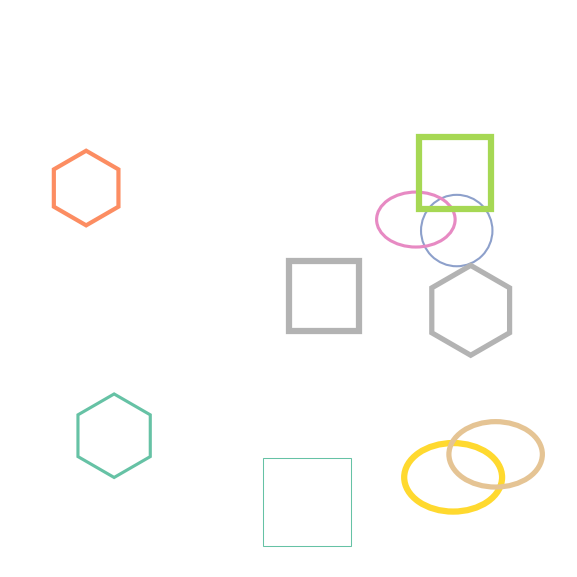[{"shape": "square", "thickness": 0.5, "radius": 0.38, "center": [0.531, 0.129]}, {"shape": "hexagon", "thickness": 1.5, "radius": 0.36, "center": [0.198, 0.245]}, {"shape": "hexagon", "thickness": 2, "radius": 0.32, "center": [0.149, 0.674]}, {"shape": "circle", "thickness": 1, "radius": 0.31, "center": [0.791, 0.6]}, {"shape": "oval", "thickness": 1.5, "radius": 0.34, "center": [0.72, 0.619]}, {"shape": "square", "thickness": 3, "radius": 0.31, "center": [0.788, 0.7]}, {"shape": "oval", "thickness": 3, "radius": 0.42, "center": [0.785, 0.173]}, {"shape": "oval", "thickness": 2.5, "radius": 0.4, "center": [0.858, 0.212]}, {"shape": "square", "thickness": 3, "radius": 0.3, "center": [0.561, 0.486]}, {"shape": "hexagon", "thickness": 2.5, "radius": 0.39, "center": [0.815, 0.462]}]